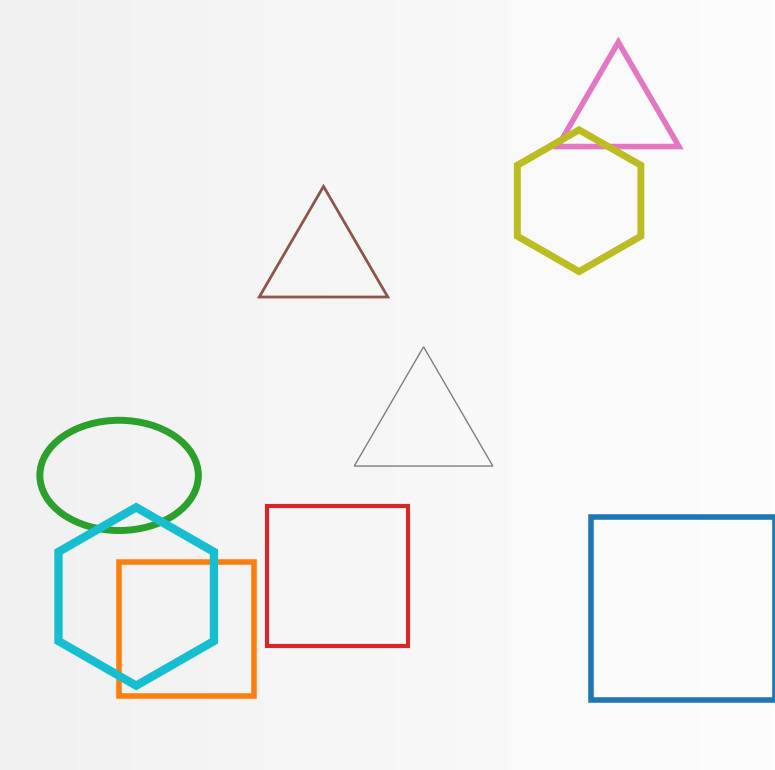[{"shape": "square", "thickness": 2, "radius": 0.59, "center": [0.882, 0.21]}, {"shape": "square", "thickness": 2, "radius": 0.43, "center": [0.24, 0.184]}, {"shape": "oval", "thickness": 2.5, "radius": 0.51, "center": [0.154, 0.383]}, {"shape": "square", "thickness": 1.5, "radius": 0.45, "center": [0.435, 0.252]}, {"shape": "triangle", "thickness": 1, "radius": 0.48, "center": [0.417, 0.662]}, {"shape": "triangle", "thickness": 2, "radius": 0.45, "center": [0.798, 0.855]}, {"shape": "triangle", "thickness": 0.5, "radius": 0.52, "center": [0.547, 0.446]}, {"shape": "hexagon", "thickness": 2.5, "radius": 0.46, "center": [0.747, 0.739]}, {"shape": "hexagon", "thickness": 3, "radius": 0.58, "center": [0.176, 0.225]}]